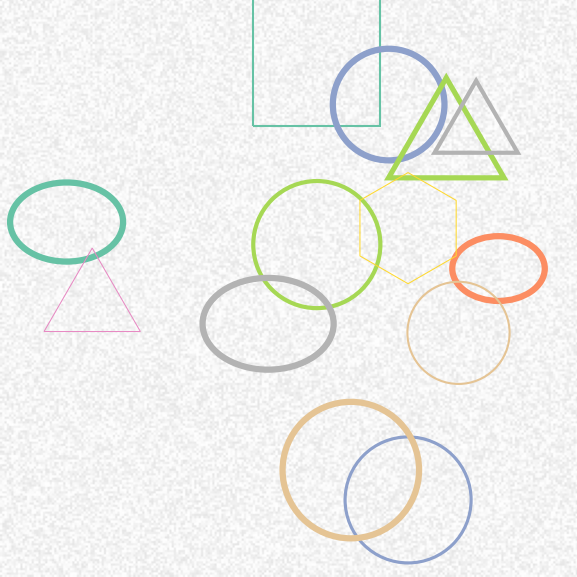[{"shape": "square", "thickness": 1, "radius": 0.55, "center": [0.548, 0.891]}, {"shape": "oval", "thickness": 3, "radius": 0.49, "center": [0.115, 0.615]}, {"shape": "oval", "thickness": 3, "radius": 0.4, "center": [0.863, 0.534]}, {"shape": "circle", "thickness": 1.5, "radius": 0.55, "center": [0.707, 0.133]}, {"shape": "circle", "thickness": 3, "radius": 0.48, "center": [0.673, 0.818]}, {"shape": "triangle", "thickness": 0.5, "radius": 0.48, "center": [0.16, 0.473]}, {"shape": "circle", "thickness": 2, "radius": 0.55, "center": [0.549, 0.576]}, {"shape": "triangle", "thickness": 2.5, "radius": 0.58, "center": [0.773, 0.749]}, {"shape": "hexagon", "thickness": 0.5, "radius": 0.48, "center": [0.707, 0.604]}, {"shape": "circle", "thickness": 3, "radius": 0.59, "center": [0.607, 0.185]}, {"shape": "circle", "thickness": 1, "radius": 0.44, "center": [0.794, 0.423]}, {"shape": "triangle", "thickness": 2, "radius": 0.42, "center": [0.824, 0.776]}, {"shape": "oval", "thickness": 3, "radius": 0.57, "center": [0.464, 0.438]}]